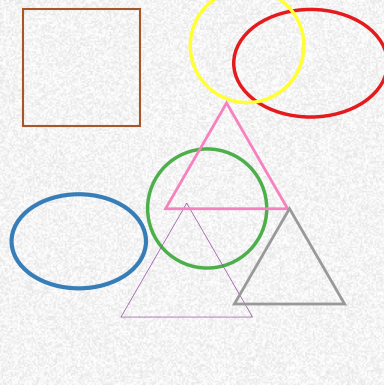[{"shape": "oval", "thickness": 2.5, "radius": 1.0, "center": [0.807, 0.836]}, {"shape": "oval", "thickness": 3, "radius": 0.87, "center": [0.205, 0.373]}, {"shape": "circle", "thickness": 2.5, "radius": 0.77, "center": [0.538, 0.458]}, {"shape": "triangle", "thickness": 0.5, "radius": 0.99, "center": [0.485, 0.275]}, {"shape": "circle", "thickness": 2.5, "radius": 0.74, "center": [0.642, 0.881]}, {"shape": "square", "thickness": 1.5, "radius": 0.76, "center": [0.211, 0.824]}, {"shape": "triangle", "thickness": 2, "radius": 0.92, "center": [0.589, 0.549]}, {"shape": "triangle", "thickness": 2, "radius": 0.83, "center": [0.752, 0.293]}]